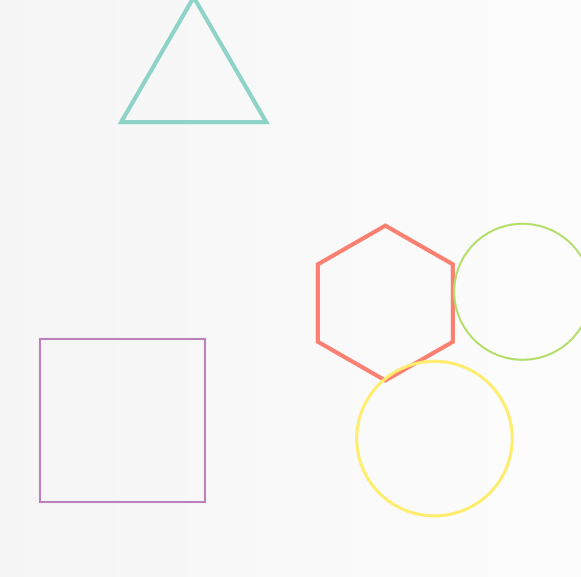[{"shape": "triangle", "thickness": 2, "radius": 0.72, "center": [0.333, 0.86]}, {"shape": "hexagon", "thickness": 2, "radius": 0.67, "center": [0.663, 0.474]}, {"shape": "circle", "thickness": 1, "radius": 0.59, "center": [0.899, 0.494]}, {"shape": "square", "thickness": 1, "radius": 0.71, "center": [0.211, 0.271]}, {"shape": "circle", "thickness": 1.5, "radius": 0.67, "center": [0.747, 0.24]}]